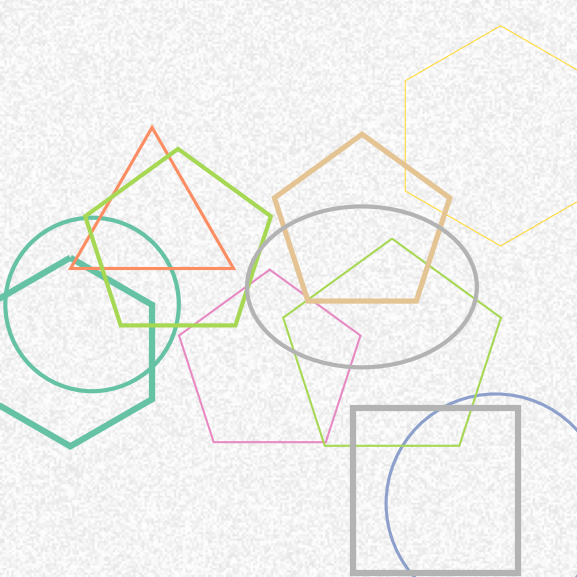[{"shape": "circle", "thickness": 2, "radius": 0.75, "center": [0.159, 0.472]}, {"shape": "hexagon", "thickness": 3, "radius": 0.82, "center": [0.122, 0.39]}, {"shape": "triangle", "thickness": 1.5, "radius": 0.81, "center": [0.263, 0.616]}, {"shape": "circle", "thickness": 1.5, "radius": 0.95, "center": [0.858, 0.127]}, {"shape": "pentagon", "thickness": 1, "radius": 0.83, "center": [0.467, 0.367]}, {"shape": "pentagon", "thickness": 1, "radius": 0.99, "center": [0.679, 0.388]}, {"shape": "pentagon", "thickness": 2, "radius": 0.84, "center": [0.308, 0.572]}, {"shape": "hexagon", "thickness": 0.5, "radius": 0.95, "center": [0.867, 0.764]}, {"shape": "pentagon", "thickness": 2.5, "radius": 0.8, "center": [0.627, 0.607]}, {"shape": "oval", "thickness": 2, "radius": 1.0, "center": [0.627, 0.502]}, {"shape": "square", "thickness": 3, "radius": 0.72, "center": [0.755, 0.149]}]